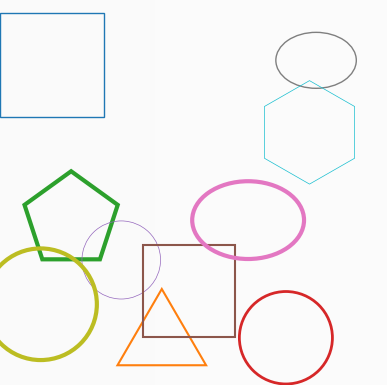[{"shape": "square", "thickness": 1, "radius": 0.67, "center": [0.134, 0.83]}, {"shape": "triangle", "thickness": 1.5, "radius": 0.66, "center": [0.418, 0.117]}, {"shape": "pentagon", "thickness": 3, "radius": 0.63, "center": [0.184, 0.429]}, {"shape": "circle", "thickness": 2, "radius": 0.6, "center": [0.738, 0.123]}, {"shape": "circle", "thickness": 0.5, "radius": 0.51, "center": [0.313, 0.325]}, {"shape": "square", "thickness": 1.5, "radius": 0.6, "center": [0.488, 0.245]}, {"shape": "oval", "thickness": 3, "radius": 0.72, "center": [0.64, 0.428]}, {"shape": "oval", "thickness": 1, "radius": 0.52, "center": [0.816, 0.843]}, {"shape": "circle", "thickness": 3, "radius": 0.72, "center": [0.105, 0.21]}, {"shape": "hexagon", "thickness": 0.5, "radius": 0.67, "center": [0.799, 0.656]}]